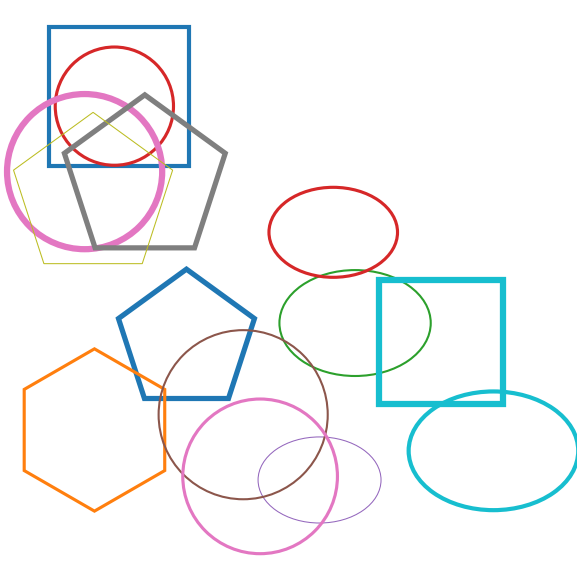[{"shape": "pentagon", "thickness": 2.5, "radius": 0.62, "center": [0.323, 0.409]}, {"shape": "square", "thickness": 2, "radius": 0.6, "center": [0.206, 0.832]}, {"shape": "hexagon", "thickness": 1.5, "radius": 0.7, "center": [0.164, 0.255]}, {"shape": "oval", "thickness": 1, "radius": 0.66, "center": [0.615, 0.44]}, {"shape": "circle", "thickness": 1.5, "radius": 0.51, "center": [0.198, 0.815]}, {"shape": "oval", "thickness": 1.5, "radius": 0.56, "center": [0.577, 0.597]}, {"shape": "oval", "thickness": 0.5, "radius": 0.53, "center": [0.553, 0.168]}, {"shape": "circle", "thickness": 1, "radius": 0.73, "center": [0.421, 0.281]}, {"shape": "circle", "thickness": 3, "radius": 0.67, "center": [0.147, 0.702]}, {"shape": "circle", "thickness": 1.5, "radius": 0.67, "center": [0.45, 0.174]}, {"shape": "pentagon", "thickness": 2.5, "radius": 0.73, "center": [0.251, 0.688]}, {"shape": "pentagon", "thickness": 0.5, "radius": 0.72, "center": [0.161, 0.66]}, {"shape": "square", "thickness": 3, "radius": 0.54, "center": [0.764, 0.407]}, {"shape": "oval", "thickness": 2, "radius": 0.73, "center": [0.854, 0.219]}]